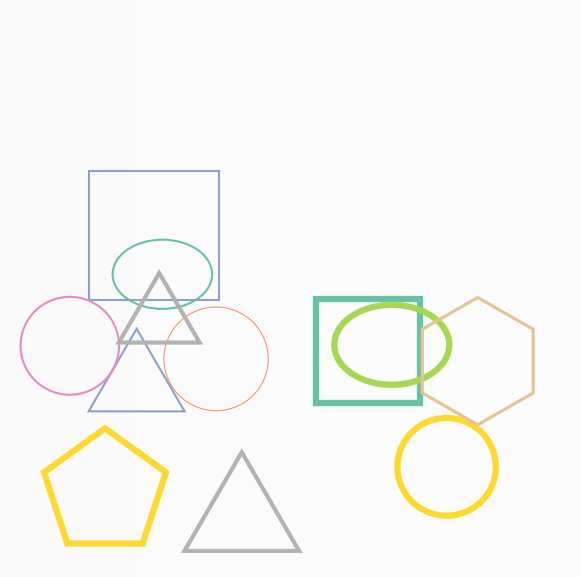[{"shape": "oval", "thickness": 1, "radius": 0.43, "center": [0.279, 0.524]}, {"shape": "square", "thickness": 3, "radius": 0.45, "center": [0.633, 0.392]}, {"shape": "circle", "thickness": 0.5, "radius": 0.45, "center": [0.372, 0.378]}, {"shape": "triangle", "thickness": 1, "radius": 0.48, "center": [0.235, 0.334]}, {"shape": "square", "thickness": 1, "radius": 0.56, "center": [0.266, 0.591]}, {"shape": "circle", "thickness": 1, "radius": 0.42, "center": [0.12, 0.4]}, {"shape": "oval", "thickness": 3, "radius": 0.49, "center": [0.674, 0.402]}, {"shape": "pentagon", "thickness": 3, "radius": 0.55, "center": [0.181, 0.147]}, {"shape": "circle", "thickness": 3, "radius": 0.42, "center": [0.768, 0.191]}, {"shape": "hexagon", "thickness": 1.5, "radius": 0.55, "center": [0.822, 0.374]}, {"shape": "triangle", "thickness": 2, "radius": 0.57, "center": [0.416, 0.102]}, {"shape": "triangle", "thickness": 2, "radius": 0.4, "center": [0.274, 0.446]}]